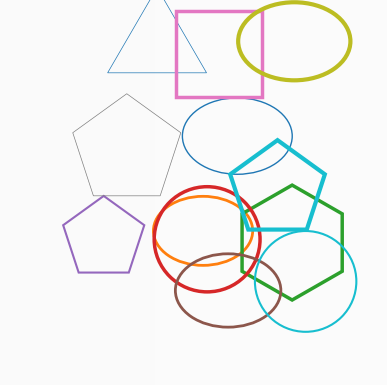[{"shape": "oval", "thickness": 1, "radius": 0.71, "center": [0.612, 0.647]}, {"shape": "triangle", "thickness": 0.5, "radius": 0.74, "center": [0.405, 0.885]}, {"shape": "oval", "thickness": 2, "radius": 0.64, "center": [0.524, 0.4]}, {"shape": "hexagon", "thickness": 2.5, "radius": 0.75, "center": [0.754, 0.37]}, {"shape": "circle", "thickness": 2.5, "radius": 0.68, "center": [0.535, 0.378]}, {"shape": "pentagon", "thickness": 1.5, "radius": 0.55, "center": [0.268, 0.381]}, {"shape": "oval", "thickness": 2, "radius": 0.68, "center": [0.589, 0.246]}, {"shape": "square", "thickness": 2.5, "radius": 0.56, "center": [0.565, 0.861]}, {"shape": "pentagon", "thickness": 0.5, "radius": 0.73, "center": [0.327, 0.61]}, {"shape": "oval", "thickness": 3, "radius": 0.72, "center": [0.759, 0.893]}, {"shape": "pentagon", "thickness": 3, "radius": 0.64, "center": [0.716, 0.508]}, {"shape": "circle", "thickness": 1.5, "radius": 0.65, "center": [0.789, 0.269]}]